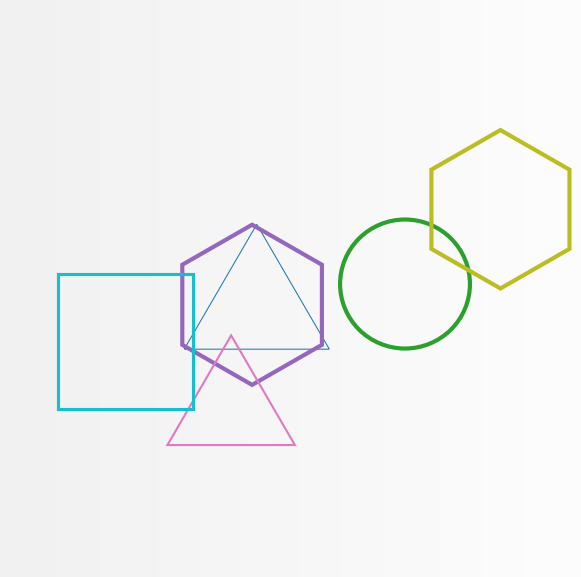[{"shape": "triangle", "thickness": 0.5, "radius": 0.72, "center": [0.442, 0.467]}, {"shape": "circle", "thickness": 2, "radius": 0.56, "center": [0.697, 0.507]}, {"shape": "hexagon", "thickness": 2, "radius": 0.69, "center": [0.434, 0.471]}, {"shape": "triangle", "thickness": 1, "radius": 0.63, "center": [0.398, 0.292]}, {"shape": "hexagon", "thickness": 2, "radius": 0.69, "center": [0.861, 0.637]}, {"shape": "square", "thickness": 1.5, "radius": 0.58, "center": [0.216, 0.408]}]